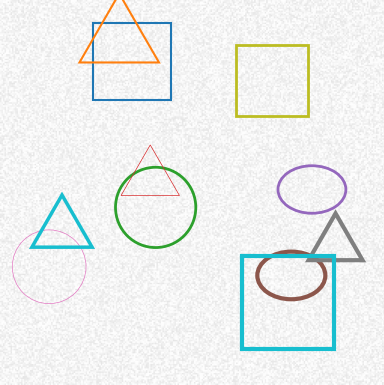[{"shape": "square", "thickness": 1.5, "radius": 0.5, "center": [0.343, 0.84]}, {"shape": "triangle", "thickness": 1.5, "radius": 0.6, "center": [0.31, 0.897]}, {"shape": "circle", "thickness": 2, "radius": 0.52, "center": [0.404, 0.461]}, {"shape": "triangle", "thickness": 0.5, "radius": 0.44, "center": [0.39, 0.536]}, {"shape": "oval", "thickness": 2, "radius": 0.44, "center": [0.81, 0.508]}, {"shape": "oval", "thickness": 3, "radius": 0.44, "center": [0.757, 0.285]}, {"shape": "circle", "thickness": 0.5, "radius": 0.48, "center": [0.128, 0.307]}, {"shape": "triangle", "thickness": 3, "radius": 0.4, "center": [0.872, 0.365]}, {"shape": "square", "thickness": 2, "radius": 0.47, "center": [0.707, 0.791]}, {"shape": "triangle", "thickness": 2.5, "radius": 0.45, "center": [0.161, 0.403]}, {"shape": "square", "thickness": 3, "radius": 0.6, "center": [0.748, 0.214]}]